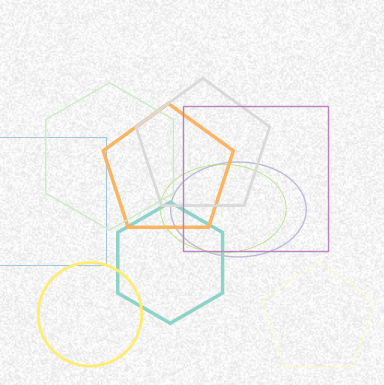[{"shape": "hexagon", "thickness": 2.5, "radius": 0.79, "center": [0.442, 0.318]}, {"shape": "pentagon", "thickness": 0.5, "radius": 0.77, "center": [0.827, 0.17]}, {"shape": "oval", "thickness": 1, "radius": 0.88, "center": [0.619, 0.456]}, {"shape": "square", "thickness": 0.5, "radius": 0.83, "center": [0.11, 0.478]}, {"shape": "pentagon", "thickness": 2.5, "radius": 0.89, "center": [0.437, 0.553]}, {"shape": "oval", "thickness": 0.5, "radius": 0.82, "center": [0.58, 0.458]}, {"shape": "pentagon", "thickness": 2, "radius": 0.91, "center": [0.527, 0.614]}, {"shape": "square", "thickness": 1, "radius": 0.94, "center": [0.664, 0.536]}, {"shape": "hexagon", "thickness": 1, "radius": 0.96, "center": [0.285, 0.594]}, {"shape": "circle", "thickness": 2, "radius": 0.67, "center": [0.234, 0.184]}]